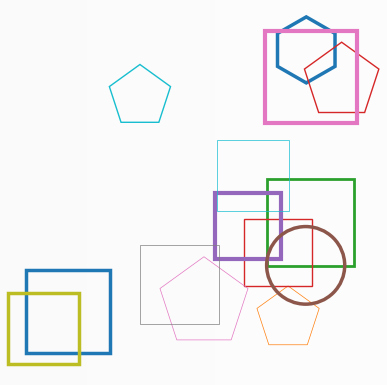[{"shape": "square", "thickness": 2.5, "radius": 0.54, "center": [0.176, 0.191]}, {"shape": "hexagon", "thickness": 2.5, "radius": 0.43, "center": [0.79, 0.87]}, {"shape": "pentagon", "thickness": 0.5, "radius": 0.42, "center": [0.743, 0.173]}, {"shape": "square", "thickness": 2, "radius": 0.56, "center": [0.8, 0.421]}, {"shape": "square", "thickness": 1, "radius": 0.44, "center": [0.717, 0.343]}, {"shape": "pentagon", "thickness": 1, "radius": 0.5, "center": [0.882, 0.789]}, {"shape": "square", "thickness": 3, "radius": 0.43, "center": [0.639, 0.413]}, {"shape": "circle", "thickness": 2.5, "radius": 0.5, "center": [0.789, 0.311]}, {"shape": "pentagon", "thickness": 0.5, "radius": 0.6, "center": [0.526, 0.214]}, {"shape": "square", "thickness": 3, "radius": 0.6, "center": [0.802, 0.801]}, {"shape": "square", "thickness": 0.5, "radius": 0.51, "center": [0.462, 0.261]}, {"shape": "square", "thickness": 2.5, "radius": 0.46, "center": [0.112, 0.147]}, {"shape": "pentagon", "thickness": 1, "radius": 0.41, "center": [0.361, 0.749]}, {"shape": "square", "thickness": 0.5, "radius": 0.46, "center": [0.652, 0.544]}]